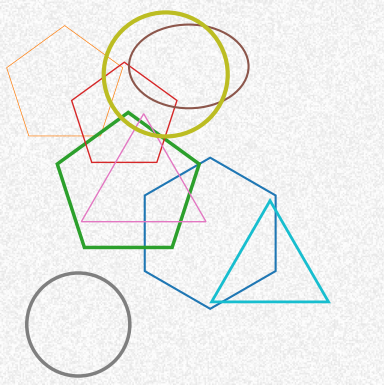[{"shape": "hexagon", "thickness": 1.5, "radius": 0.98, "center": [0.546, 0.394]}, {"shape": "pentagon", "thickness": 0.5, "radius": 0.79, "center": [0.168, 0.775]}, {"shape": "pentagon", "thickness": 2.5, "radius": 0.97, "center": [0.333, 0.514]}, {"shape": "pentagon", "thickness": 1, "radius": 0.72, "center": [0.323, 0.695]}, {"shape": "oval", "thickness": 1.5, "radius": 0.78, "center": [0.49, 0.827]}, {"shape": "triangle", "thickness": 1, "radius": 0.93, "center": [0.373, 0.518]}, {"shape": "circle", "thickness": 2.5, "radius": 0.67, "center": [0.203, 0.157]}, {"shape": "circle", "thickness": 3, "radius": 0.81, "center": [0.43, 0.807]}, {"shape": "triangle", "thickness": 2, "radius": 0.88, "center": [0.701, 0.304]}]